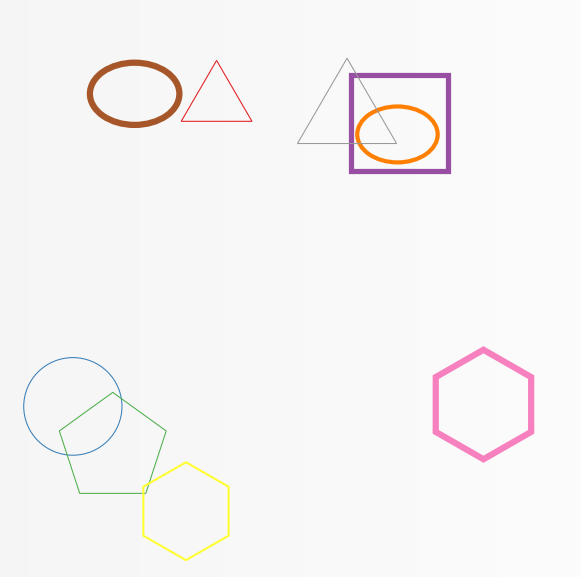[{"shape": "triangle", "thickness": 0.5, "radius": 0.35, "center": [0.373, 0.824]}, {"shape": "circle", "thickness": 0.5, "radius": 0.42, "center": [0.125, 0.295]}, {"shape": "pentagon", "thickness": 0.5, "radius": 0.48, "center": [0.194, 0.223]}, {"shape": "square", "thickness": 2.5, "radius": 0.41, "center": [0.688, 0.786]}, {"shape": "oval", "thickness": 2, "radius": 0.35, "center": [0.684, 0.766]}, {"shape": "hexagon", "thickness": 1, "radius": 0.42, "center": [0.32, 0.114]}, {"shape": "oval", "thickness": 3, "radius": 0.38, "center": [0.232, 0.837]}, {"shape": "hexagon", "thickness": 3, "radius": 0.47, "center": [0.832, 0.299]}, {"shape": "triangle", "thickness": 0.5, "radius": 0.49, "center": [0.597, 0.8]}]